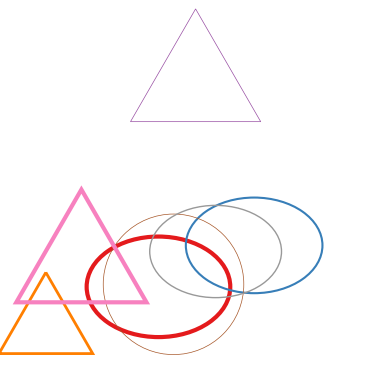[{"shape": "oval", "thickness": 3, "radius": 0.93, "center": [0.412, 0.255]}, {"shape": "oval", "thickness": 1.5, "radius": 0.89, "center": [0.66, 0.363]}, {"shape": "triangle", "thickness": 0.5, "radius": 0.98, "center": [0.508, 0.782]}, {"shape": "triangle", "thickness": 2, "radius": 0.7, "center": [0.119, 0.152]}, {"shape": "circle", "thickness": 0.5, "radius": 0.91, "center": [0.451, 0.262]}, {"shape": "triangle", "thickness": 3, "radius": 0.98, "center": [0.211, 0.312]}, {"shape": "oval", "thickness": 1, "radius": 0.86, "center": [0.56, 0.347]}]